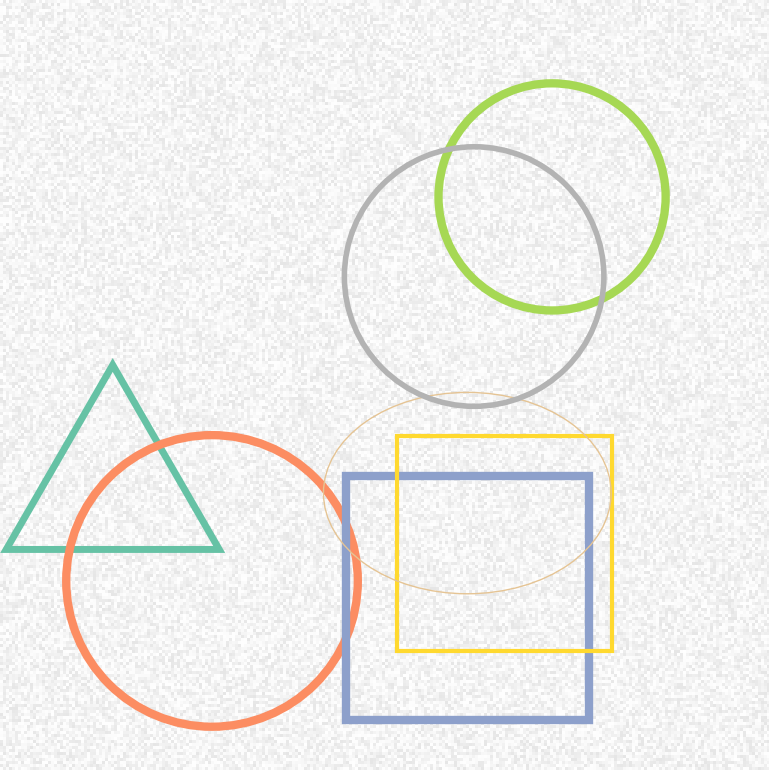[{"shape": "triangle", "thickness": 2.5, "radius": 0.8, "center": [0.146, 0.366]}, {"shape": "circle", "thickness": 3, "radius": 0.95, "center": [0.275, 0.246]}, {"shape": "square", "thickness": 3, "radius": 0.79, "center": [0.607, 0.223]}, {"shape": "circle", "thickness": 3, "radius": 0.74, "center": [0.717, 0.744]}, {"shape": "square", "thickness": 1.5, "radius": 0.7, "center": [0.655, 0.294]}, {"shape": "oval", "thickness": 0.5, "radius": 0.93, "center": [0.607, 0.36]}, {"shape": "circle", "thickness": 2, "radius": 0.84, "center": [0.616, 0.641]}]